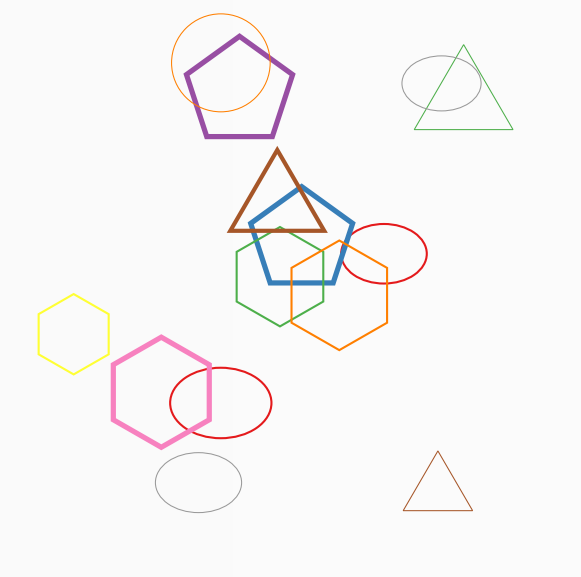[{"shape": "oval", "thickness": 1, "radius": 0.37, "center": [0.661, 0.56]}, {"shape": "oval", "thickness": 1, "radius": 0.44, "center": [0.38, 0.301]}, {"shape": "pentagon", "thickness": 2.5, "radius": 0.46, "center": [0.519, 0.584]}, {"shape": "triangle", "thickness": 0.5, "radius": 0.49, "center": [0.798, 0.824]}, {"shape": "hexagon", "thickness": 1, "radius": 0.43, "center": [0.482, 0.52]}, {"shape": "pentagon", "thickness": 2.5, "radius": 0.48, "center": [0.412, 0.84]}, {"shape": "circle", "thickness": 0.5, "radius": 0.42, "center": [0.38, 0.89]}, {"shape": "hexagon", "thickness": 1, "radius": 0.47, "center": [0.584, 0.488]}, {"shape": "hexagon", "thickness": 1, "radius": 0.35, "center": [0.127, 0.42]}, {"shape": "triangle", "thickness": 2, "radius": 0.47, "center": [0.477, 0.646]}, {"shape": "triangle", "thickness": 0.5, "radius": 0.34, "center": [0.753, 0.149]}, {"shape": "hexagon", "thickness": 2.5, "radius": 0.48, "center": [0.277, 0.32]}, {"shape": "oval", "thickness": 0.5, "radius": 0.37, "center": [0.342, 0.163]}, {"shape": "oval", "thickness": 0.5, "radius": 0.34, "center": [0.76, 0.855]}]